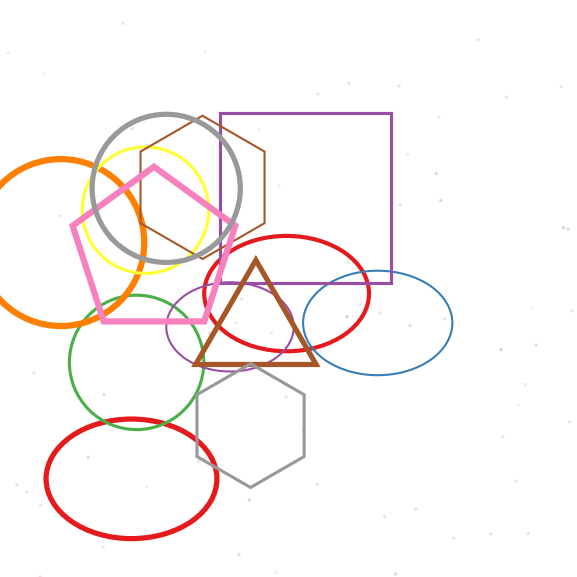[{"shape": "oval", "thickness": 2, "radius": 0.71, "center": [0.496, 0.491]}, {"shape": "oval", "thickness": 2.5, "radius": 0.74, "center": [0.228, 0.17]}, {"shape": "oval", "thickness": 1, "radius": 0.65, "center": [0.654, 0.44]}, {"shape": "circle", "thickness": 1.5, "radius": 0.58, "center": [0.237, 0.372]}, {"shape": "square", "thickness": 1.5, "radius": 0.74, "center": [0.529, 0.656]}, {"shape": "oval", "thickness": 1, "radius": 0.55, "center": [0.398, 0.433]}, {"shape": "circle", "thickness": 3, "radius": 0.72, "center": [0.105, 0.579]}, {"shape": "circle", "thickness": 1.5, "radius": 0.55, "center": [0.252, 0.635]}, {"shape": "triangle", "thickness": 2.5, "radius": 0.6, "center": [0.443, 0.428]}, {"shape": "hexagon", "thickness": 1, "radius": 0.62, "center": [0.351, 0.675]}, {"shape": "pentagon", "thickness": 3, "radius": 0.74, "center": [0.267, 0.562]}, {"shape": "hexagon", "thickness": 1.5, "radius": 0.54, "center": [0.434, 0.262]}, {"shape": "circle", "thickness": 2.5, "radius": 0.64, "center": [0.288, 0.673]}]